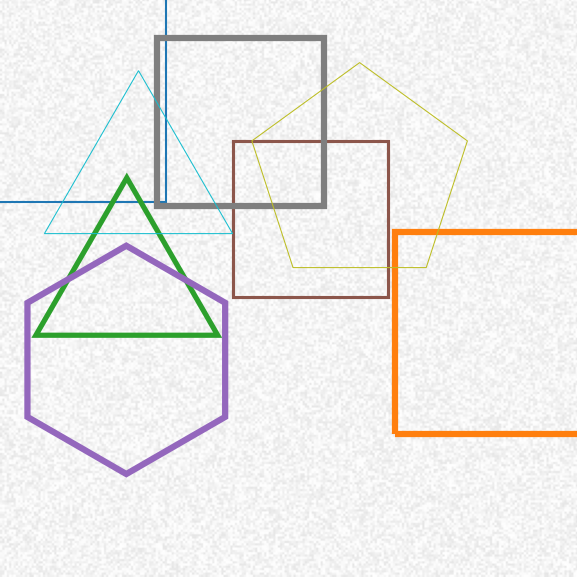[{"shape": "square", "thickness": 1, "radius": 0.91, "center": [0.105, 0.832]}, {"shape": "square", "thickness": 3, "radius": 0.87, "center": [0.859, 0.423]}, {"shape": "triangle", "thickness": 2.5, "radius": 0.91, "center": [0.22, 0.51]}, {"shape": "hexagon", "thickness": 3, "radius": 0.99, "center": [0.219, 0.376]}, {"shape": "square", "thickness": 1.5, "radius": 0.67, "center": [0.538, 0.62]}, {"shape": "square", "thickness": 3, "radius": 0.72, "center": [0.416, 0.788]}, {"shape": "pentagon", "thickness": 0.5, "radius": 0.98, "center": [0.623, 0.695]}, {"shape": "triangle", "thickness": 0.5, "radius": 0.94, "center": [0.24, 0.689]}]